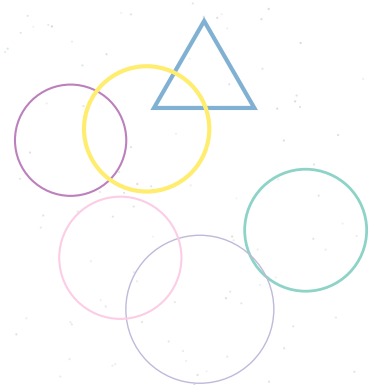[{"shape": "circle", "thickness": 2, "radius": 0.79, "center": [0.794, 0.402]}, {"shape": "circle", "thickness": 1, "radius": 0.96, "center": [0.519, 0.197]}, {"shape": "triangle", "thickness": 3, "radius": 0.75, "center": [0.53, 0.795]}, {"shape": "circle", "thickness": 1.5, "radius": 0.79, "center": [0.313, 0.33]}, {"shape": "circle", "thickness": 1.5, "radius": 0.72, "center": [0.183, 0.636]}, {"shape": "circle", "thickness": 3, "radius": 0.81, "center": [0.381, 0.665]}]